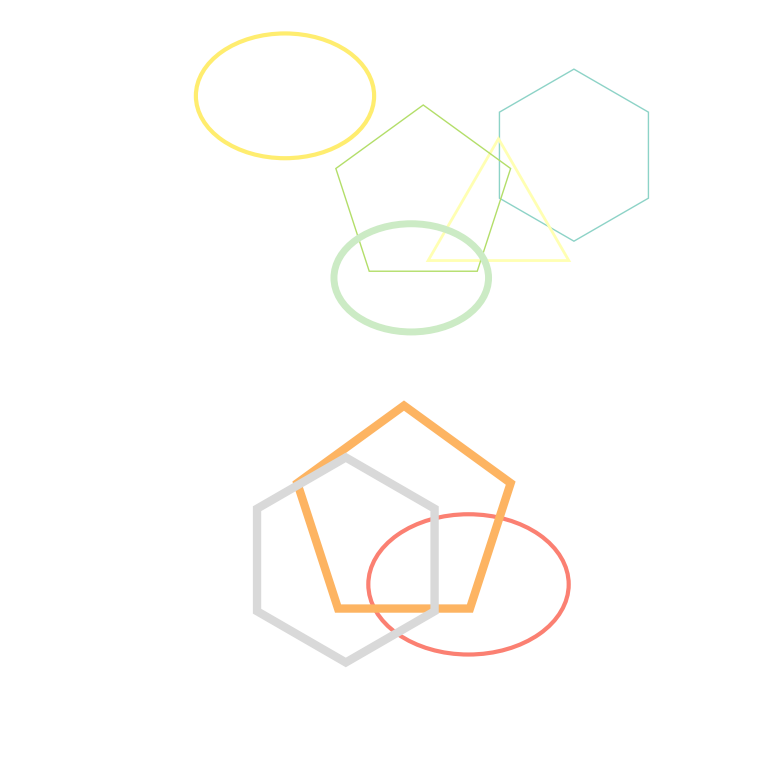[{"shape": "hexagon", "thickness": 0.5, "radius": 0.56, "center": [0.745, 0.798]}, {"shape": "triangle", "thickness": 1, "radius": 0.53, "center": [0.647, 0.714]}, {"shape": "oval", "thickness": 1.5, "radius": 0.65, "center": [0.608, 0.241]}, {"shape": "pentagon", "thickness": 3, "radius": 0.73, "center": [0.525, 0.328]}, {"shape": "pentagon", "thickness": 0.5, "radius": 0.6, "center": [0.55, 0.744]}, {"shape": "hexagon", "thickness": 3, "radius": 0.67, "center": [0.449, 0.273]}, {"shape": "oval", "thickness": 2.5, "radius": 0.5, "center": [0.534, 0.639]}, {"shape": "oval", "thickness": 1.5, "radius": 0.58, "center": [0.37, 0.876]}]